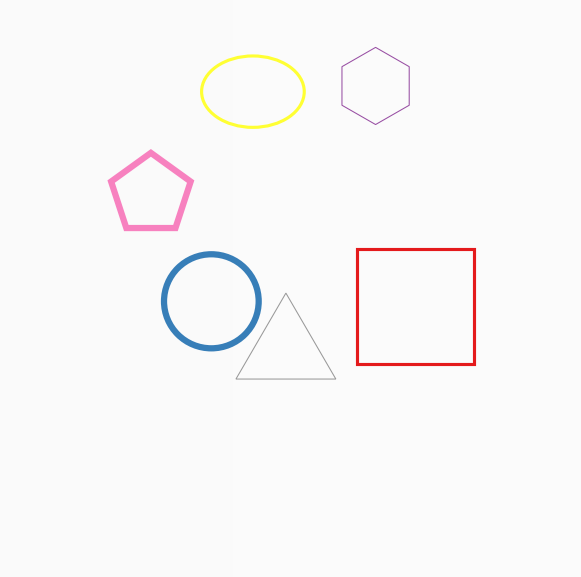[{"shape": "square", "thickness": 1.5, "radius": 0.5, "center": [0.715, 0.468]}, {"shape": "circle", "thickness": 3, "radius": 0.41, "center": [0.364, 0.477]}, {"shape": "hexagon", "thickness": 0.5, "radius": 0.33, "center": [0.646, 0.85]}, {"shape": "oval", "thickness": 1.5, "radius": 0.44, "center": [0.435, 0.84]}, {"shape": "pentagon", "thickness": 3, "radius": 0.36, "center": [0.26, 0.662]}, {"shape": "triangle", "thickness": 0.5, "radius": 0.5, "center": [0.492, 0.392]}]